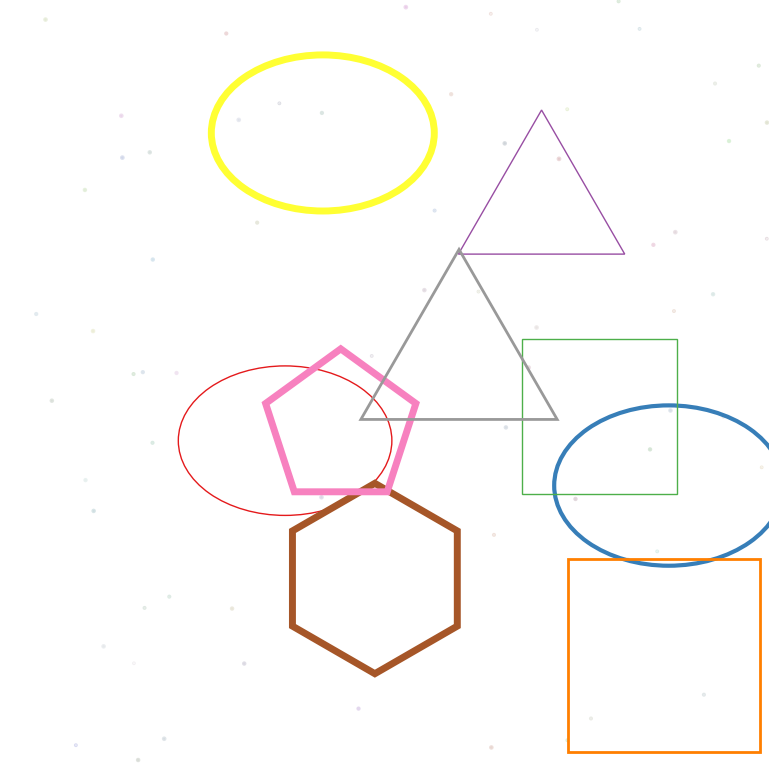[{"shape": "oval", "thickness": 0.5, "radius": 0.69, "center": [0.37, 0.428]}, {"shape": "oval", "thickness": 1.5, "radius": 0.74, "center": [0.868, 0.369]}, {"shape": "square", "thickness": 0.5, "radius": 0.5, "center": [0.779, 0.459]}, {"shape": "triangle", "thickness": 0.5, "radius": 0.62, "center": [0.703, 0.732]}, {"shape": "square", "thickness": 1, "radius": 0.62, "center": [0.863, 0.149]}, {"shape": "oval", "thickness": 2.5, "radius": 0.72, "center": [0.419, 0.827]}, {"shape": "hexagon", "thickness": 2.5, "radius": 0.62, "center": [0.487, 0.249]}, {"shape": "pentagon", "thickness": 2.5, "radius": 0.51, "center": [0.443, 0.444]}, {"shape": "triangle", "thickness": 1, "radius": 0.74, "center": [0.596, 0.529]}]